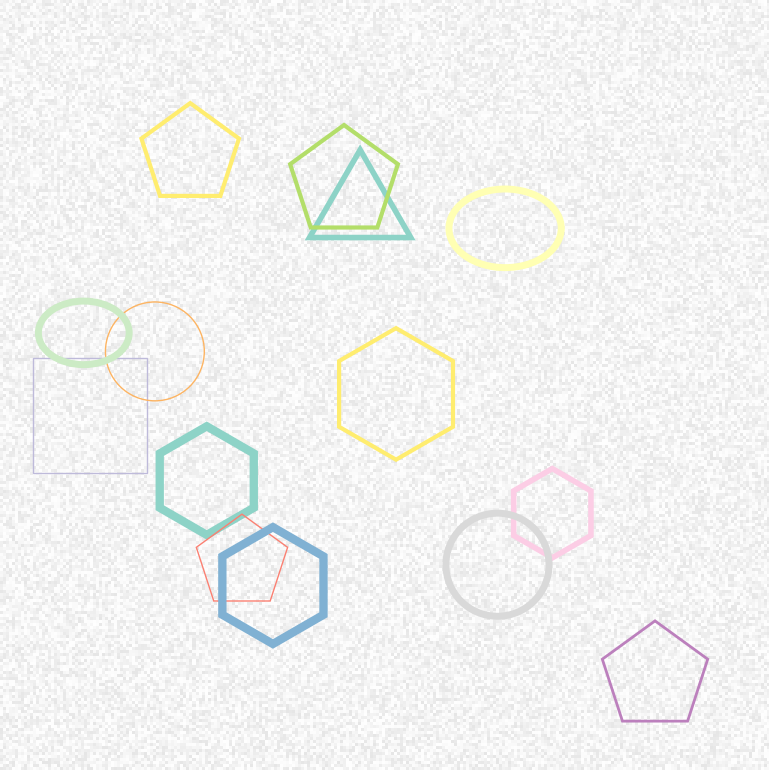[{"shape": "hexagon", "thickness": 3, "radius": 0.35, "center": [0.269, 0.376]}, {"shape": "triangle", "thickness": 2, "radius": 0.38, "center": [0.468, 0.729]}, {"shape": "oval", "thickness": 2.5, "radius": 0.36, "center": [0.656, 0.703]}, {"shape": "square", "thickness": 0.5, "radius": 0.37, "center": [0.117, 0.46]}, {"shape": "pentagon", "thickness": 0.5, "radius": 0.31, "center": [0.314, 0.27]}, {"shape": "hexagon", "thickness": 3, "radius": 0.38, "center": [0.354, 0.24]}, {"shape": "circle", "thickness": 0.5, "radius": 0.32, "center": [0.201, 0.544]}, {"shape": "pentagon", "thickness": 1.5, "radius": 0.37, "center": [0.447, 0.764]}, {"shape": "hexagon", "thickness": 2, "radius": 0.29, "center": [0.717, 0.333]}, {"shape": "circle", "thickness": 2.5, "radius": 0.33, "center": [0.646, 0.267]}, {"shape": "pentagon", "thickness": 1, "radius": 0.36, "center": [0.851, 0.122]}, {"shape": "oval", "thickness": 2.5, "radius": 0.29, "center": [0.109, 0.568]}, {"shape": "pentagon", "thickness": 1.5, "radius": 0.33, "center": [0.247, 0.799]}, {"shape": "hexagon", "thickness": 1.5, "radius": 0.43, "center": [0.514, 0.488]}]